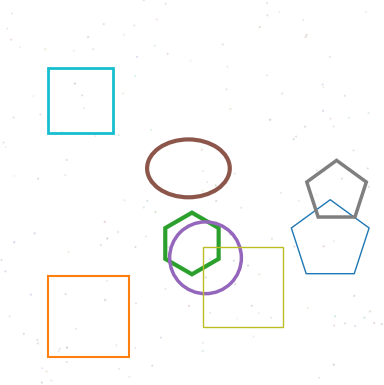[{"shape": "pentagon", "thickness": 1, "radius": 0.53, "center": [0.858, 0.375]}, {"shape": "square", "thickness": 1.5, "radius": 0.52, "center": [0.229, 0.178]}, {"shape": "hexagon", "thickness": 3, "radius": 0.4, "center": [0.499, 0.368]}, {"shape": "circle", "thickness": 2.5, "radius": 0.47, "center": [0.534, 0.33]}, {"shape": "oval", "thickness": 3, "radius": 0.54, "center": [0.489, 0.563]}, {"shape": "pentagon", "thickness": 2.5, "radius": 0.41, "center": [0.874, 0.502]}, {"shape": "square", "thickness": 1, "radius": 0.52, "center": [0.632, 0.255]}, {"shape": "square", "thickness": 2, "radius": 0.43, "center": [0.209, 0.74]}]